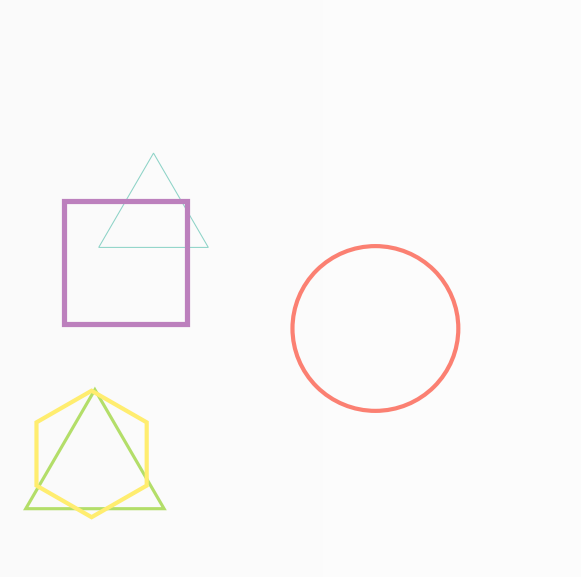[{"shape": "triangle", "thickness": 0.5, "radius": 0.54, "center": [0.264, 0.625]}, {"shape": "circle", "thickness": 2, "radius": 0.71, "center": [0.646, 0.43]}, {"shape": "triangle", "thickness": 1.5, "radius": 0.69, "center": [0.163, 0.187]}, {"shape": "square", "thickness": 2.5, "radius": 0.53, "center": [0.216, 0.544]}, {"shape": "hexagon", "thickness": 2, "radius": 0.55, "center": [0.158, 0.213]}]